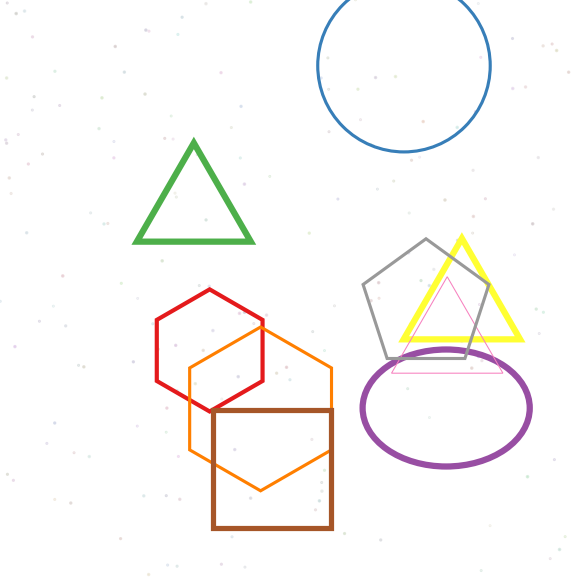[{"shape": "hexagon", "thickness": 2, "radius": 0.53, "center": [0.363, 0.392]}, {"shape": "circle", "thickness": 1.5, "radius": 0.75, "center": [0.7, 0.885]}, {"shape": "triangle", "thickness": 3, "radius": 0.57, "center": [0.336, 0.638]}, {"shape": "oval", "thickness": 3, "radius": 0.72, "center": [0.773, 0.293]}, {"shape": "hexagon", "thickness": 1.5, "radius": 0.71, "center": [0.451, 0.291]}, {"shape": "triangle", "thickness": 3, "radius": 0.58, "center": [0.8, 0.47]}, {"shape": "square", "thickness": 2.5, "radius": 0.51, "center": [0.471, 0.187]}, {"shape": "triangle", "thickness": 0.5, "radius": 0.56, "center": [0.774, 0.409]}, {"shape": "pentagon", "thickness": 1.5, "radius": 0.57, "center": [0.738, 0.471]}]